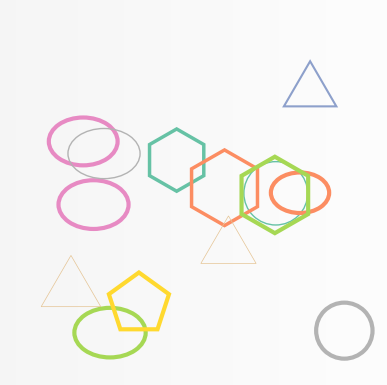[{"shape": "hexagon", "thickness": 2.5, "radius": 0.4, "center": [0.456, 0.584]}, {"shape": "circle", "thickness": 1, "radius": 0.41, "center": [0.712, 0.498]}, {"shape": "oval", "thickness": 3, "radius": 0.38, "center": [0.774, 0.499]}, {"shape": "hexagon", "thickness": 2.5, "radius": 0.49, "center": [0.579, 0.512]}, {"shape": "triangle", "thickness": 1.5, "radius": 0.39, "center": [0.8, 0.763]}, {"shape": "oval", "thickness": 3, "radius": 0.44, "center": [0.215, 0.633]}, {"shape": "oval", "thickness": 3, "radius": 0.45, "center": [0.241, 0.469]}, {"shape": "oval", "thickness": 3, "radius": 0.46, "center": [0.284, 0.136]}, {"shape": "hexagon", "thickness": 3, "radius": 0.5, "center": [0.709, 0.494]}, {"shape": "pentagon", "thickness": 3, "radius": 0.41, "center": [0.359, 0.211]}, {"shape": "triangle", "thickness": 0.5, "radius": 0.41, "center": [0.59, 0.357]}, {"shape": "triangle", "thickness": 0.5, "radius": 0.44, "center": [0.183, 0.248]}, {"shape": "circle", "thickness": 3, "radius": 0.36, "center": [0.889, 0.141]}, {"shape": "oval", "thickness": 1, "radius": 0.47, "center": [0.268, 0.601]}]